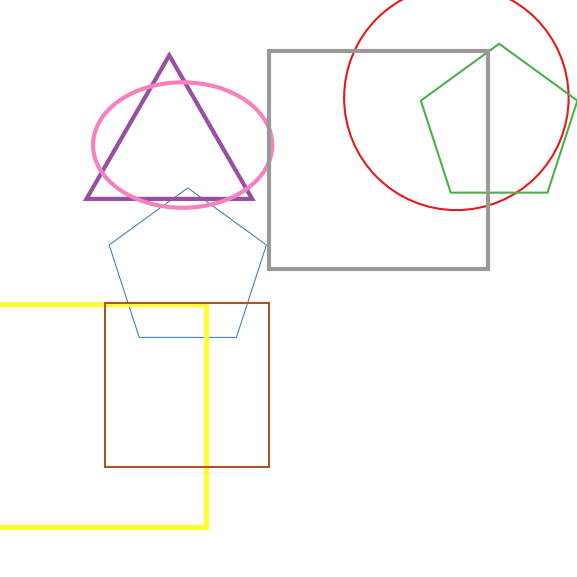[{"shape": "circle", "thickness": 1, "radius": 0.97, "center": [0.79, 0.83]}, {"shape": "pentagon", "thickness": 0.5, "radius": 0.72, "center": [0.325, 0.531]}, {"shape": "pentagon", "thickness": 1, "radius": 0.71, "center": [0.864, 0.781]}, {"shape": "triangle", "thickness": 2, "radius": 0.83, "center": [0.293, 0.738]}, {"shape": "square", "thickness": 2.5, "radius": 0.97, "center": [0.163, 0.28]}, {"shape": "square", "thickness": 1, "radius": 0.71, "center": [0.323, 0.333]}, {"shape": "oval", "thickness": 2, "radius": 0.78, "center": [0.316, 0.748]}, {"shape": "square", "thickness": 2, "radius": 0.95, "center": [0.655, 0.722]}]